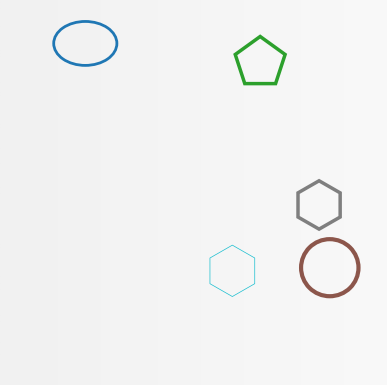[{"shape": "oval", "thickness": 2, "radius": 0.41, "center": [0.22, 0.887]}, {"shape": "pentagon", "thickness": 2.5, "radius": 0.34, "center": [0.671, 0.838]}, {"shape": "circle", "thickness": 3, "radius": 0.37, "center": [0.851, 0.305]}, {"shape": "hexagon", "thickness": 2.5, "radius": 0.31, "center": [0.823, 0.468]}, {"shape": "hexagon", "thickness": 0.5, "radius": 0.33, "center": [0.6, 0.297]}]